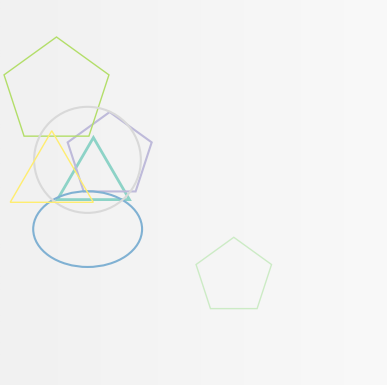[{"shape": "triangle", "thickness": 2, "radius": 0.54, "center": [0.241, 0.535]}, {"shape": "pentagon", "thickness": 1.5, "radius": 0.57, "center": [0.283, 0.595]}, {"shape": "oval", "thickness": 1.5, "radius": 0.7, "center": [0.226, 0.405]}, {"shape": "pentagon", "thickness": 1, "radius": 0.71, "center": [0.146, 0.762]}, {"shape": "circle", "thickness": 1.5, "radius": 0.69, "center": [0.226, 0.585]}, {"shape": "pentagon", "thickness": 1, "radius": 0.51, "center": [0.603, 0.281]}, {"shape": "triangle", "thickness": 1, "radius": 0.62, "center": [0.134, 0.536]}]